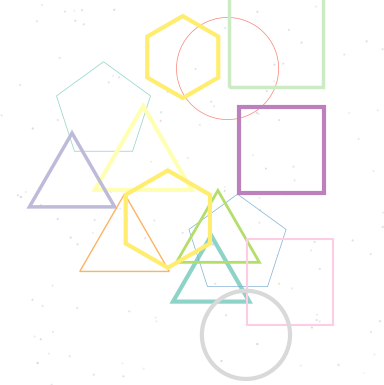[{"shape": "pentagon", "thickness": 0.5, "radius": 0.64, "center": [0.269, 0.711]}, {"shape": "triangle", "thickness": 3, "radius": 0.57, "center": [0.549, 0.274]}, {"shape": "triangle", "thickness": 3, "radius": 0.73, "center": [0.372, 0.579]}, {"shape": "triangle", "thickness": 2.5, "radius": 0.64, "center": [0.187, 0.527]}, {"shape": "circle", "thickness": 0.5, "radius": 0.66, "center": [0.591, 0.822]}, {"shape": "pentagon", "thickness": 0.5, "radius": 0.66, "center": [0.617, 0.363]}, {"shape": "triangle", "thickness": 1, "radius": 0.67, "center": [0.324, 0.362]}, {"shape": "triangle", "thickness": 2, "radius": 0.62, "center": [0.566, 0.381]}, {"shape": "square", "thickness": 1.5, "radius": 0.56, "center": [0.754, 0.267]}, {"shape": "circle", "thickness": 3, "radius": 0.57, "center": [0.639, 0.13]}, {"shape": "square", "thickness": 3, "radius": 0.56, "center": [0.731, 0.61]}, {"shape": "square", "thickness": 2.5, "radius": 0.61, "center": [0.717, 0.895]}, {"shape": "hexagon", "thickness": 3, "radius": 0.53, "center": [0.475, 0.852]}, {"shape": "hexagon", "thickness": 3, "radius": 0.63, "center": [0.436, 0.431]}]